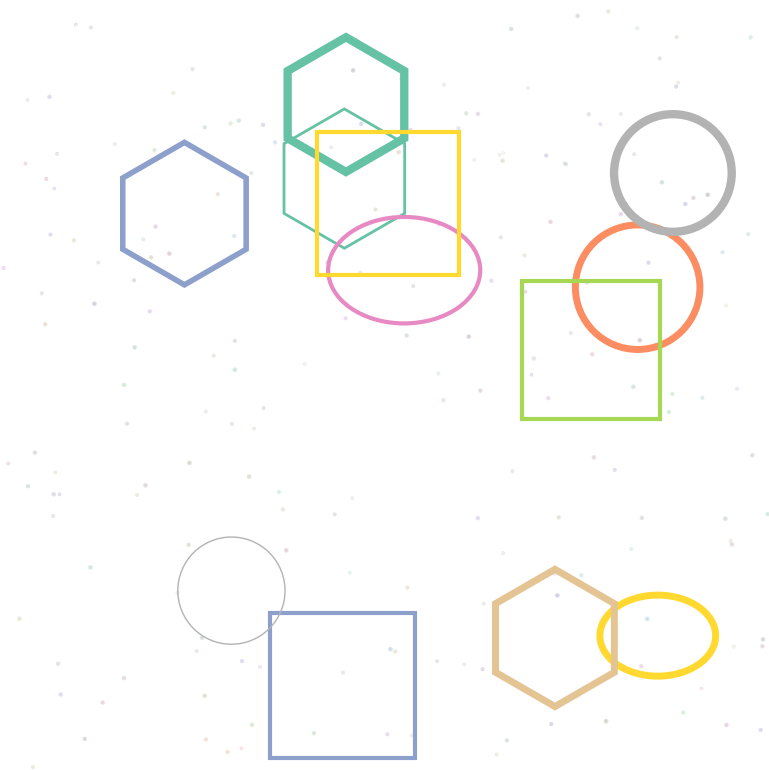[{"shape": "hexagon", "thickness": 3, "radius": 0.44, "center": [0.449, 0.864]}, {"shape": "hexagon", "thickness": 1, "radius": 0.45, "center": [0.447, 0.768]}, {"shape": "circle", "thickness": 2.5, "radius": 0.4, "center": [0.828, 0.627]}, {"shape": "hexagon", "thickness": 2, "radius": 0.46, "center": [0.24, 0.723]}, {"shape": "square", "thickness": 1.5, "radius": 0.47, "center": [0.445, 0.11]}, {"shape": "oval", "thickness": 1.5, "radius": 0.49, "center": [0.525, 0.649]}, {"shape": "square", "thickness": 1.5, "radius": 0.45, "center": [0.768, 0.546]}, {"shape": "oval", "thickness": 2.5, "radius": 0.38, "center": [0.854, 0.175]}, {"shape": "square", "thickness": 1.5, "radius": 0.46, "center": [0.504, 0.736]}, {"shape": "hexagon", "thickness": 2.5, "radius": 0.45, "center": [0.721, 0.172]}, {"shape": "circle", "thickness": 0.5, "radius": 0.35, "center": [0.301, 0.233]}, {"shape": "circle", "thickness": 3, "radius": 0.38, "center": [0.874, 0.775]}]